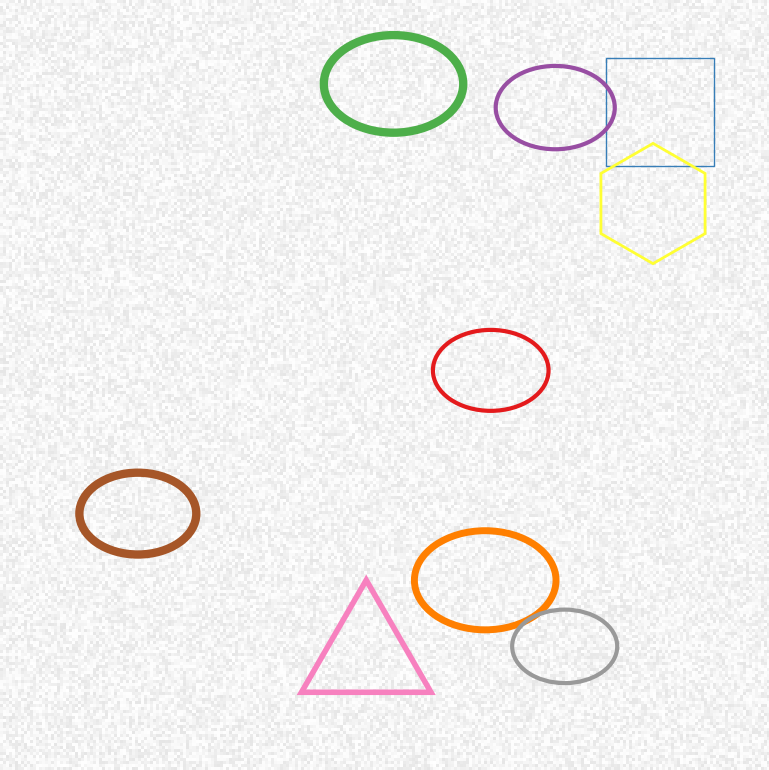[{"shape": "oval", "thickness": 1.5, "radius": 0.38, "center": [0.637, 0.519]}, {"shape": "square", "thickness": 0.5, "radius": 0.35, "center": [0.857, 0.854]}, {"shape": "oval", "thickness": 3, "radius": 0.45, "center": [0.511, 0.891]}, {"shape": "oval", "thickness": 1.5, "radius": 0.39, "center": [0.721, 0.86]}, {"shape": "oval", "thickness": 2.5, "radius": 0.46, "center": [0.63, 0.246]}, {"shape": "hexagon", "thickness": 1, "radius": 0.39, "center": [0.848, 0.736]}, {"shape": "oval", "thickness": 3, "radius": 0.38, "center": [0.179, 0.333]}, {"shape": "triangle", "thickness": 2, "radius": 0.49, "center": [0.476, 0.149]}, {"shape": "oval", "thickness": 1.5, "radius": 0.34, "center": [0.733, 0.161]}]